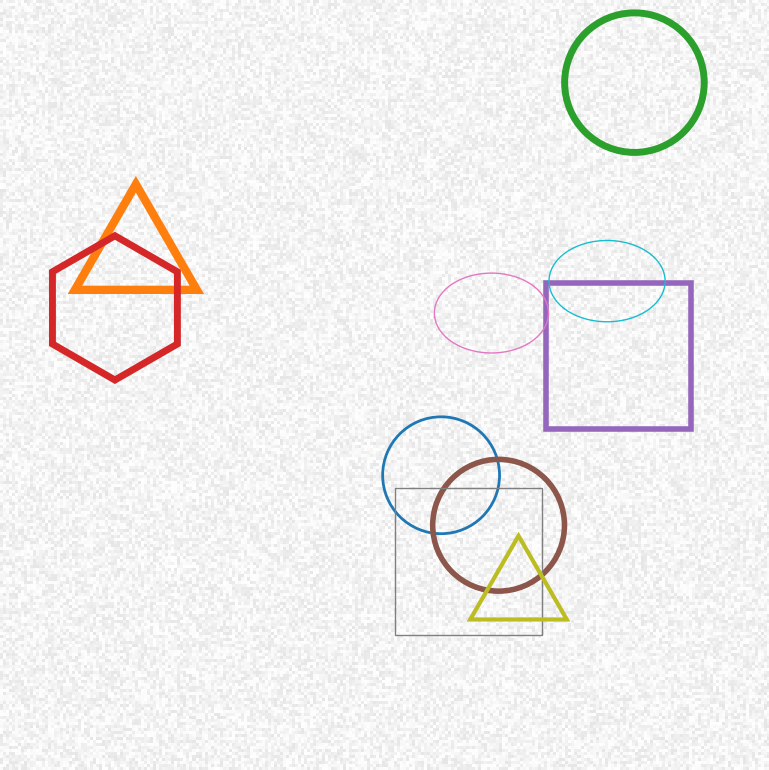[{"shape": "circle", "thickness": 1, "radius": 0.38, "center": [0.573, 0.383]}, {"shape": "triangle", "thickness": 3, "radius": 0.46, "center": [0.176, 0.669]}, {"shape": "circle", "thickness": 2.5, "radius": 0.45, "center": [0.824, 0.893]}, {"shape": "hexagon", "thickness": 2.5, "radius": 0.47, "center": [0.149, 0.6]}, {"shape": "square", "thickness": 2, "radius": 0.47, "center": [0.803, 0.538]}, {"shape": "circle", "thickness": 2, "radius": 0.43, "center": [0.648, 0.318]}, {"shape": "oval", "thickness": 0.5, "radius": 0.37, "center": [0.638, 0.593]}, {"shape": "square", "thickness": 0.5, "radius": 0.48, "center": [0.609, 0.27]}, {"shape": "triangle", "thickness": 1.5, "radius": 0.36, "center": [0.673, 0.232]}, {"shape": "oval", "thickness": 0.5, "radius": 0.38, "center": [0.788, 0.635]}]